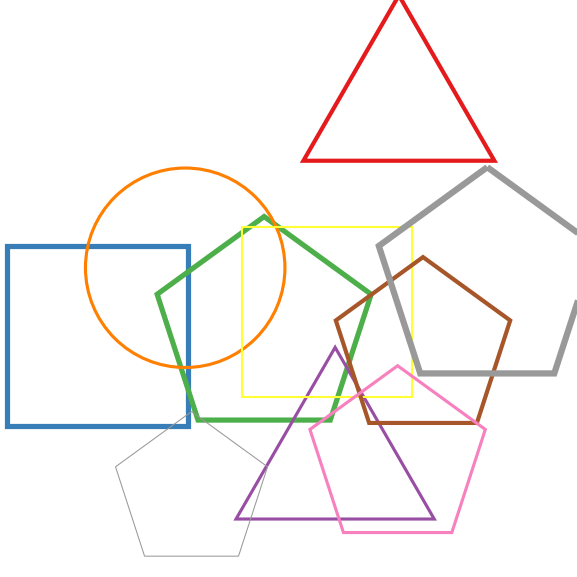[{"shape": "triangle", "thickness": 2, "radius": 0.95, "center": [0.691, 0.816]}, {"shape": "square", "thickness": 2.5, "radius": 0.78, "center": [0.169, 0.418]}, {"shape": "pentagon", "thickness": 2.5, "radius": 0.97, "center": [0.457, 0.429]}, {"shape": "triangle", "thickness": 1.5, "radius": 0.99, "center": [0.58, 0.199]}, {"shape": "circle", "thickness": 1.5, "radius": 0.86, "center": [0.321, 0.535]}, {"shape": "square", "thickness": 1, "radius": 0.74, "center": [0.566, 0.459]}, {"shape": "pentagon", "thickness": 2, "radius": 0.79, "center": [0.732, 0.395]}, {"shape": "pentagon", "thickness": 1.5, "radius": 0.8, "center": [0.689, 0.206]}, {"shape": "pentagon", "thickness": 0.5, "radius": 0.69, "center": [0.332, 0.148]}, {"shape": "pentagon", "thickness": 3, "radius": 0.99, "center": [0.844, 0.512]}]